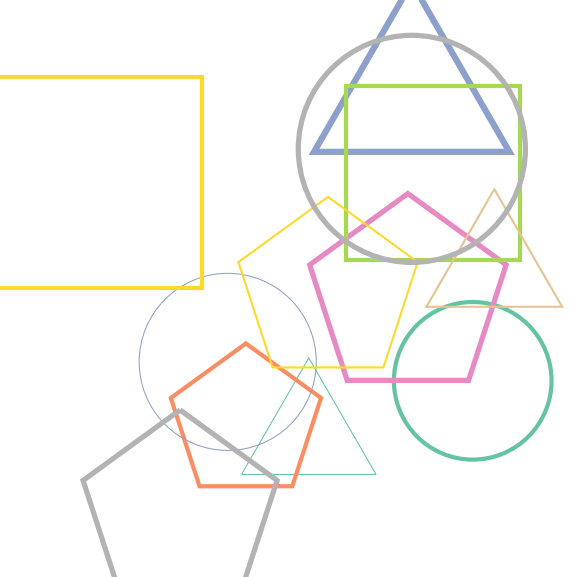[{"shape": "triangle", "thickness": 0.5, "radius": 0.67, "center": [0.535, 0.245]}, {"shape": "circle", "thickness": 2, "radius": 0.68, "center": [0.819, 0.34]}, {"shape": "pentagon", "thickness": 2, "radius": 0.68, "center": [0.426, 0.268]}, {"shape": "triangle", "thickness": 3, "radius": 0.98, "center": [0.713, 0.834]}, {"shape": "circle", "thickness": 0.5, "radius": 0.77, "center": [0.394, 0.373]}, {"shape": "pentagon", "thickness": 2.5, "radius": 0.89, "center": [0.706, 0.485]}, {"shape": "square", "thickness": 2, "radius": 0.76, "center": [0.75, 0.699]}, {"shape": "square", "thickness": 2, "radius": 0.91, "center": [0.166, 0.683]}, {"shape": "pentagon", "thickness": 1, "radius": 0.82, "center": [0.568, 0.495]}, {"shape": "triangle", "thickness": 1, "radius": 0.68, "center": [0.856, 0.536]}, {"shape": "circle", "thickness": 2.5, "radius": 0.98, "center": [0.713, 0.741]}, {"shape": "pentagon", "thickness": 2.5, "radius": 0.88, "center": [0.312, 0.113]}]